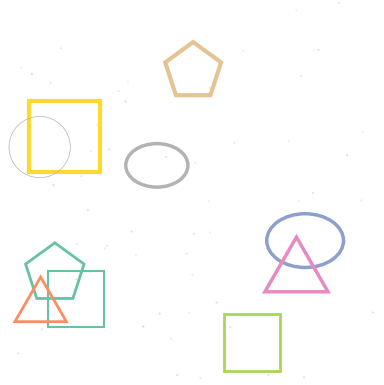[{"shape": "square", "thickness": 1.5, "radius": 0.36, "center": [0.198, 0.225]}, {"shape": "pentagon", "thickness": 2, "radius": 0.4, "center": [0.142, 0.289]}, {"shape": "triangle", "thickness": 2, "radius": 0.39, "center": [0.106, 0.203]}, {"shape": "oval", "thickness": 2.5, "radius": 0.5, "center": [0.793, 0.375]}, {"shape": "triangle", "thickness": 2.5, "radius": 0.47, "center": [0.77, 0.289]}, {"shape": "square", "thickness": 2, "radius": 0.37, "center": [0.655, 0.11]}, {"shape": "square", "thickness": 3, "radius": 0.46, "center": [0.167, 0.646]}, {"shape": "pentagon", "thickness": 3, "radius": 0.38, "center": [0.502, 0.814]}, {"shape": "circle", "thickness": 0.5, "radius": 0.4, "center": [0.103, 0.618]}, {"shape": "oval", "thickness": 2.5, "radius": 0.4, "center": [0.407, 0.57]}]